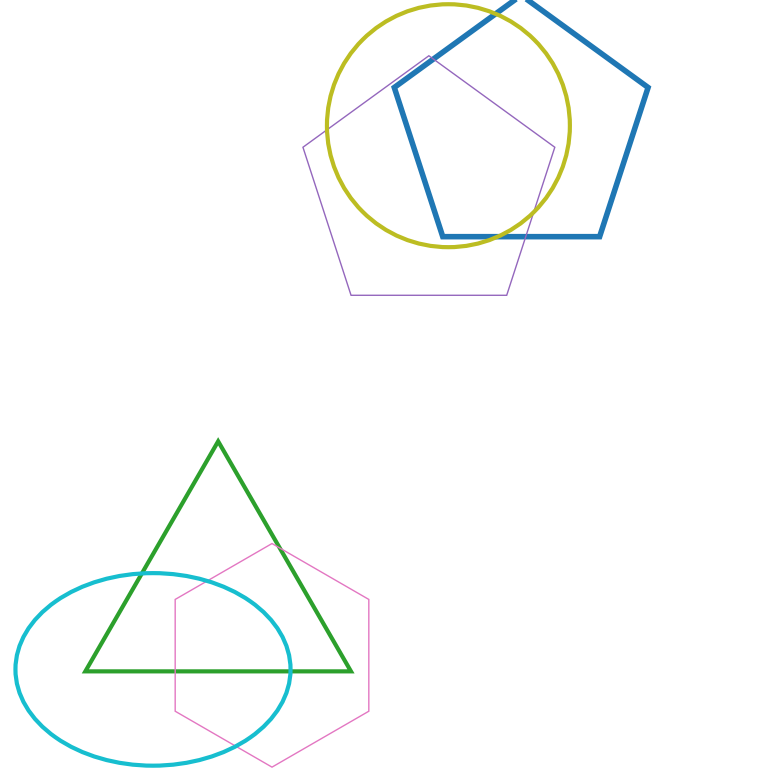[{"shape": "pentagon", "thickness": 2, "radius": 0.87, "center": [0.677, 0.833]}, {"shape": "triangle", "thickness": 1.5, "radius": 1.0, "center": [0.283, 0.228]}, {"shape": "pentagon", "thickness": 0.5, "radius": 0.86, "center": [0.557, 0.756]}, {"shape": "hexagon", "thickness": 0.5, "radius": 0.73, "center": [0.353, 0.149]}, {"shape": "circle", "thickness": 1.5, "radius": 0.79, "center": [0.582, 0.837]}, {"shape": "oval", "thickness": 1.5, "radius": 0.89, "center": [0.199, 0.131]}]